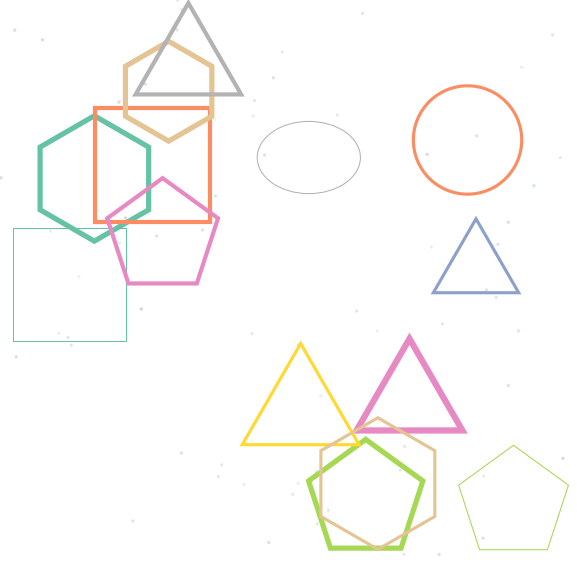[{"shape": "square", "thickness": 0.5, "radius": 0.49, "center": [0.12, 0.507]}, {"shape": "hexagon", "thickness": 2.5, "radius": 0.54, "center": [0.163, 0.69]}, {"shape": "circle", "thickness": 1.5, "radius": 0.47, "center": [0.81, 0.757]}, {"shape": "square", "thickness": 2, "radius": 0.5, "center": [0.264, 0.714]}, {"shape": "triangle", "thickness": 1.5, "radius": 0.43, "center": [0.824, 0.535]}, {"shape": "triangle", "thickness": 3, "radius": 0.53, "center": [0.709, 0.307]}, {"shape": "pentagon", "thickness": 2, "radius": 0.5, "center": [0.282, 0.59]}, {"shape": "pentagon", "thickness": 2.5, "radius": 0.52, "center": [0.633, 0.134]}, {"shape": "pentagon", "thickness": 0.5, "radius": 0.5, "center": [0.889, 0.128]}, {"shape": "triangle", "thickness": 1.5, "radius": 0.58, "center": [0.521, 0.287]}, {"shape": "hexagon", "thickness": 1.5, "radius": 0.57, "center": [0.654, 0.162]}, {"shape": "hexagon", "thickness": 2.5, "radius": 0.43, "center": [0.292, 0.841]}, {"shape": "oval", "thickness": 0.5, "radius": 0.45, "center": [0.535, 0.726]}, {"shape": "triangle", "thickness": 2, "radius": 0.53, "center": [0.326, 0.888]}]